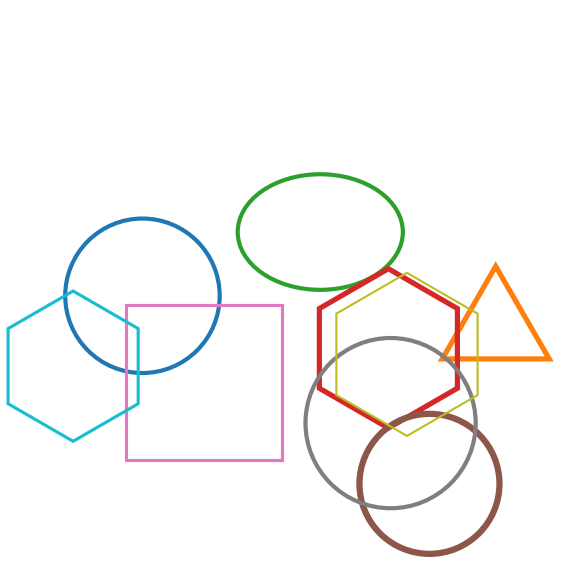[{"shape": "circle", "thickness": 2, "radius": 0.67, "center": [0.247, 0.487]}, {"shape": "triangle", "thickness": 2.5, "radius": 0.53, "center": [0.858, 0.431]}, {"shape": "oval", "thickness": 2, "radius": 0.71, "center": [0.555, 0.597]}, {"shape": "hexagon", "thickness": 2.5, "radius": 0.69, "center": [0.673, 0.396]}, {"shape": "circle", "thickness": 3, "radius": 0.61, "center": [0.744, 0.161]}, {"shape": "square", "thickness": 1.5, "radius": 0.67, "center": [0.353, 0.337]}, {"shape": "circle", "thickness": 2, "radius": 0.74, "center": [0.676, 0.266]}, {"shape": "hexagon", "thickness": 1, "radius": 0.71, "center": [0.705, 0.385]}, {"shape": "hexagon", "thickness": 1.5, "radius": 0.65, "center": [0.127, 0.365]}]